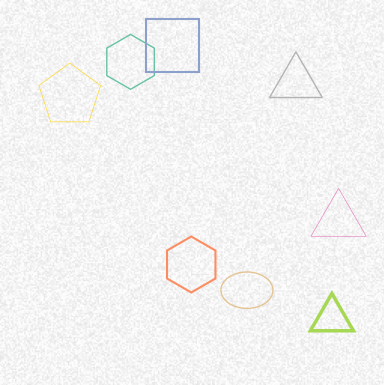[{"shape": "hexagon", "thickness": 1, "radius": 0.36, "center": [0.339, 0.839]}, {"shape": "hexagon", "thickness": 1.5, "radius": 0.36, "center": [0.497, 0.313]}, {"shape": "square", "thickness": 1.5, "radius": 0.35, "center": [0.448, 0.882]}, {"shape": "triangle", "thickness": 0.5, "radius": 0.42, "center": [0.879, 0.428]}, {"shape": "triangle", "thickness": 2.5, "radius": 0.32, "center": [0.862, 0.173]}, {"shape": "pentagon", "thickness": 0.5, "radius": 0.42, "center": [0.181, 0.752]}, {"shape": "oval", "thickness": 1, "radius": 0.34, "center": [0.641, 0.246]}, {"shape": "triangle", "thickness": 1, "radius": 0.4, "center": [0.769, 0.786]}]